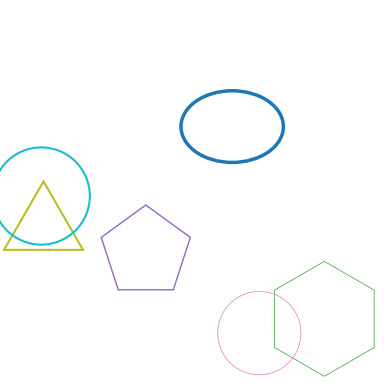[{"shape": "oval", "thickness": 2.5, "radius": 0.66, "center": [0.603, 0.671]}, {"shape": "hexagon", "thickness": 0.5, "radius": 0.75, "center": [0.843, 0.172]}, {"shape": "pentagon", "thickness": 1, "radius": 0.61, "center": [0.379, 0.346]}, {"shape": "circle", "thickness": 0.5, "radius": 0.54, "center": [0.674, 0.135]}, {"shape": "triangle", "thickness": 1.5, "radius": 0.59, "center": [0.113, 0.41]}, {"shape": "circle", "thickness": 1.5, "radius": 0.63, "center": [0.107, 0.491]}]